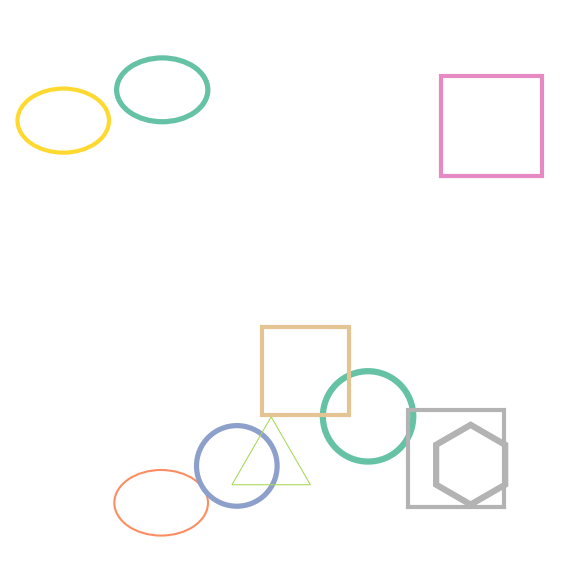[{"shape": "circle", "thickness": 3, "radius": 0.39, "center": [0.637, 0.278]}, {"shape": "oval", "thickness": 2.5, "radius": 0.39, "center": [0.281, 0.844]}, {"shape": "oval", "thickness": 1, "radius": 0.41, "center": [0.279, 0.129]}, {"shape": "circle", "thickness": 2.5, "radius": 0.35, "center": [0.41, 0.192]}, {"shape": "square", "thickness": 2, "radius": 0.43, "center": [0.851, 0.782]}, {"shape": "triangle", "thickness": 0.5, "radius": 0.39, "center": [0.47, 0.199]}, {"shape": "oval", "thickness": 2, "radius": 0.4, "center": [0.11, 0.79]}, {"shape": "square", "thickness": 2, "radius": 0.38, "center": [0.529, 0.357]}, {"shape": "hexagon", "thickness": 3, "radius": 0.35, "center": [0.815, 0.194]}, {"shape": "square", "thickness": 2, "radius": 0.42, "center": [0.79, 0.205]}]